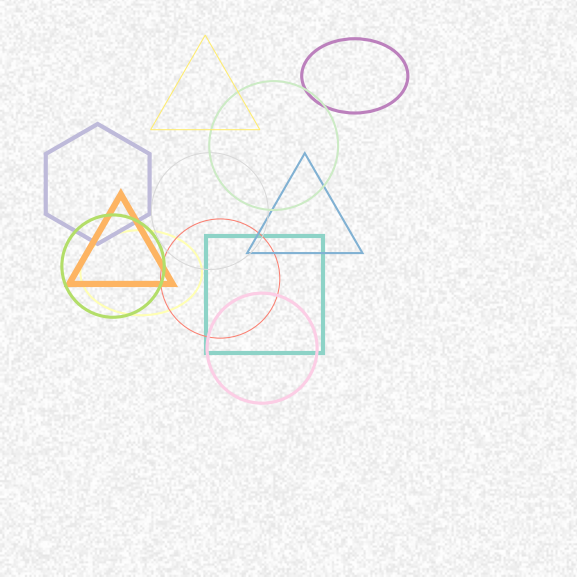[{"shape": "square", "thickness": 2, "radius": 0.51, "center": [0.458, 0.489]}, {"shape": "oval", "thickness": 1, "radius": 0.53, "center": [0.244, 0.527]}, {"shape": "hexagon", "thickness": 2, "radius": 0.52, "center": [0.169, 0.681]}, {"shape": "circle", "thickness": 0.5, "radius": 0.52, "center": [0.381, 0.517]}, {"shape": "triangle", "thickness": 1, "radius": 0.58, "center": [0.528, 0.619]}, {"shape": "triangle", "thickness": 3, "radius": 0.52, "center": [0.209, 0.559]}, {"shape": "circle", "thickness": 1.5, "radius": 0.44, "center": [0.196, 0.538]}, {"shape": "circle", "thickness": 1.5, "radius": 0.48, "center": [0.454, 0.396]}, {"shape": "circle", "thickness": 0.5, "radius": 0.51, "center": [0.363, 0.634]}, {"shape": "oval", "thickness": 1.5, "radius": 0.46, "center": [0.614, 0.868]}, {"shape": "circle", "thickness": 1, "radius": 0.56, "center": [0.474, 0.747]}, {"shape": "triangle", "thickness": 0.5, "radius": 0.55, "center": [0.355, 0.829]}]